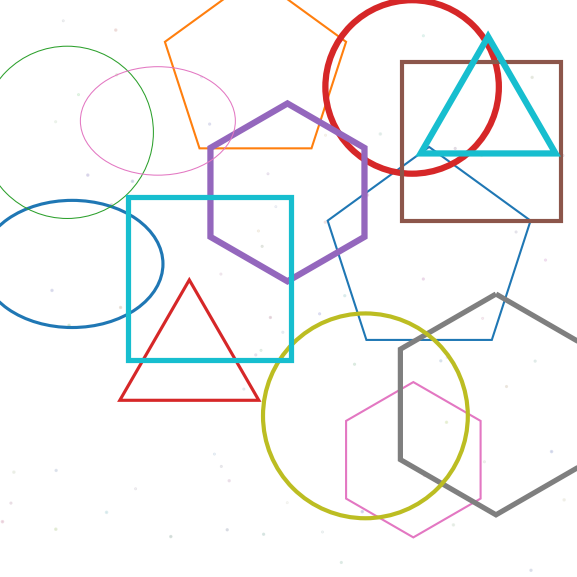[{"shape": "pentagon", "thickness": 1, "radius": 0.92, "center": [0.743, 0.56]}, {"shape": "oval", "thickness": 1.5, "radius": 0.79, "center": [0.125, 0.542]}, {"shape": "pentagon", "thickness": 1, "radius": 0.82, "center": [0.442, 0.876]}, {"shape": "circle", "thickness": 0.5, "radius": 0.75, "center": [0.116, 0.77]}, {"shape": "triangle", "thickness": 1.5, "radius": 0.69, "center": [0.328, 0.375]}, {"shape": "circle", "thickness": 3, "radius": 0.75, "center": [0.714, 0.849]}, {"shape": "hexagon", "thickness": 3, "radius": 0.77, "center": [0.498, 0.666]}, {"shape": "square", "thickness": 2, "radius": 0.69, "center": [0.834, 0.754]}, {"shape": "hexagon", "thickness": 1, "radius": 0.67, "center": [0.716, 0.203]}, {"shape": "oval", "thickness": 0.5, "radius": 0.67, "center": [0.273, 0.79]}, {"shape": "hexagon", "thickness": 2.5, "radius": 0.96, "center": [0.859, 0.299]}, {"shape": "circle", "thickness": 2, "radius": 0.89, "center": [0.633, 0.279]}, {"shape": "square", "thickness": 2.5, "radius": 0.71, "center": [0.363, 0.517]}, {"shape": "triangle", "thickness": 3, "radius": 0.67, "center": [0.845, 0.801]}]